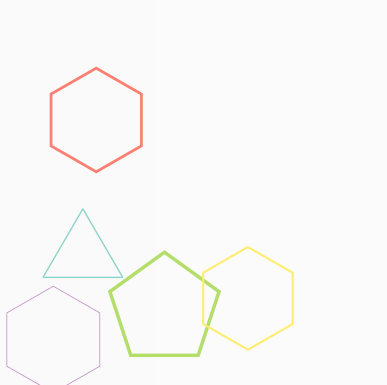[{"shape": "triangle", "thickness": 1, "radius": 0.59, "center": [0.214, 0.339]}, {"shape": "hexagon", "thickness": 2, "radius": 0.67, "center": [0.248, 0.688]}, {"shape": "pentagon", "thickness": 2.5, "radius": 0.74, "center": [0.424, 0.197]}, {"shape": "hexagon", "thickness": 0.5, "radius": 0.69, "center": [0.138, 0.118]}, {"shape": "hexagon", "thickness": 1.5, "radius": 0.67, "center": [0.64, 0.225]}]